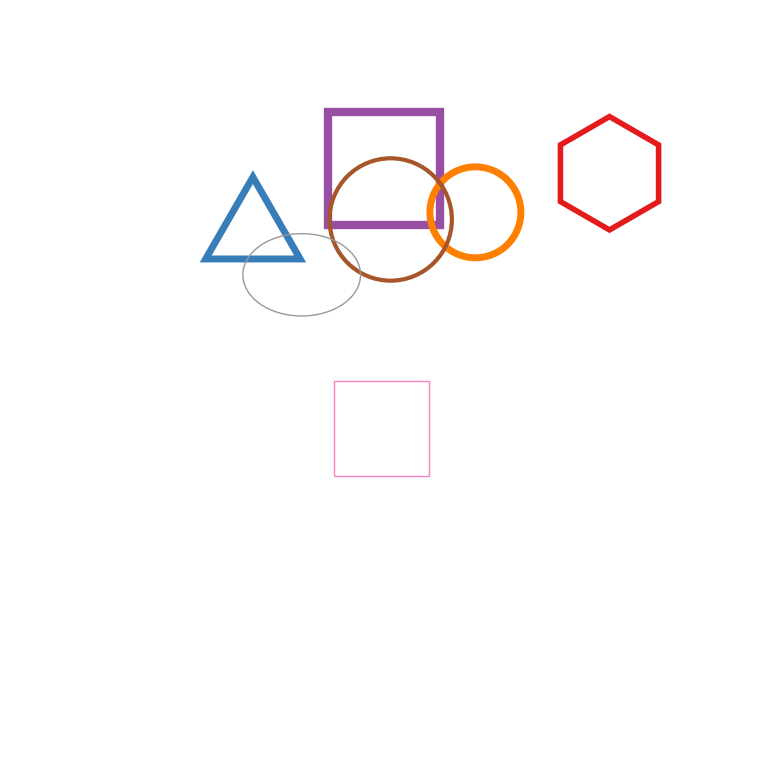[{"shape": "hexagon", "thickness": 2, "radius": 0.37, "center": [0.792, 0.775]}, {"shape": "triangle", "thickness": 2.5, "radius": 0.35, "center": [0.328, 0.699]}, {"shape": "square", "thickness": 3, "radius": 0.36, "center": [0.499, 0.781]}, {"shape": "circle", "thickness": 2.5, "radius": 0.3, "center": [0.617, 0.724]}, {"shape": "circle", "thickness": 1.5, "radius": 0.4, "center": [0.507, 0.715]}, {"shape": "square", "thickness": 0.5, "radius": 0.31, "center": [0.495, 0.443]}, {"shape": "oval", "thickness": 0.5, "radius": 0.38, "center": [0.392, 0.643]}]